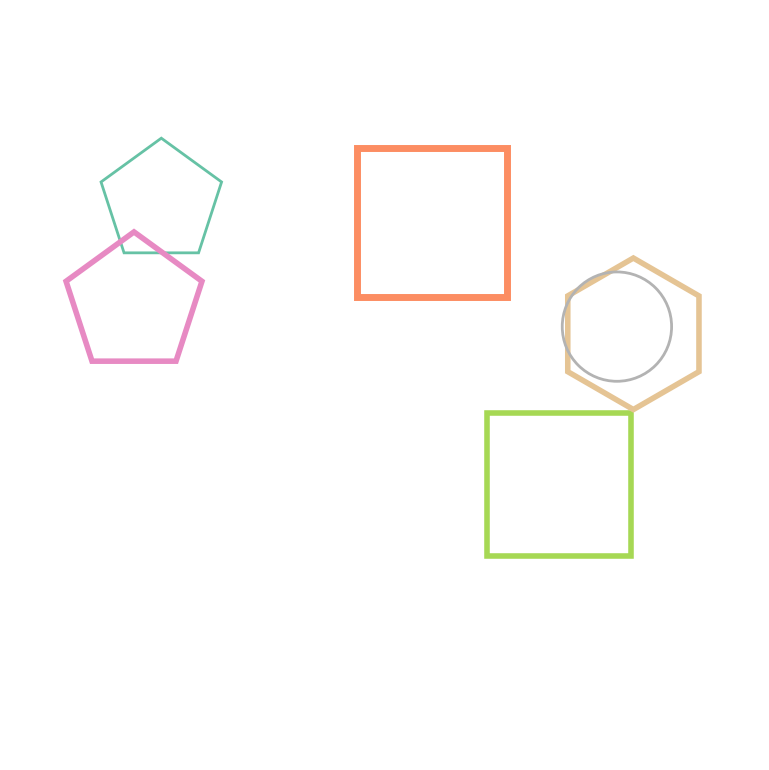[{"shape": "pentagon", "thickness": 1, "radius": 0.41, "center": [0.209, 0.738]}, {"shape": "square", "thickness": 2.5, "radius": 0.49, "center": [0.561, 0.711]}, {"shape": "pentagon", "thickness": 2, "radius": 0.46, "center": [0.174, 0.606]}, {"shape": "square", "thickness": 2, "radius": 0.47, "center": [0.726, 0.371]}, {"shape": "hexagon", "thickness": 2, "radius": 0.49, "center": [0.823, 0.567]}, {"shape": "circle", "thickness": 1, "radius": 0.36, "center": [0.801, 0.576]}]